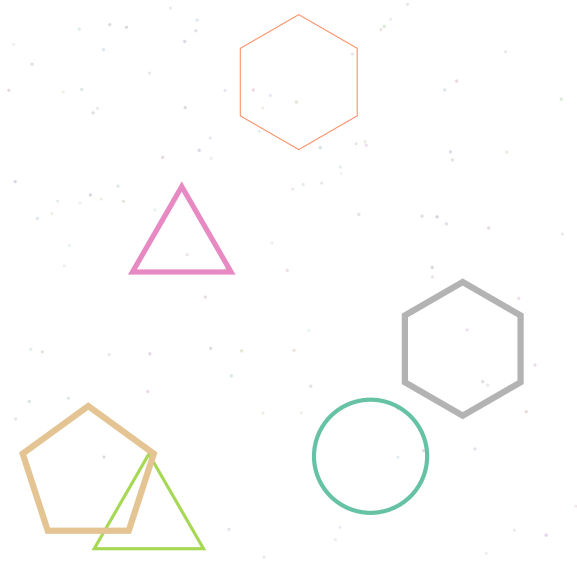[{"shape": "circle", "thickness": 2, "radius": 0.49, "center": [0.642, 0.209]}, {"shape": "hexagon", "thickness": 0.5, "radius": 0.58, "center": [0.517, 0.857]}, {"shape": "triangle", "thickness": 2.5, "radius": 0.49, "center": [0.315, 0.577]}, {"shape": "triangle", "thickness": 1.5, "radius": 0.55, "center": [0.258, 0.104]}, {"shape": "pentagon", "thickness": 3, "radius": 0.6, "center": [0.153, 0.177]}, {"shape": "hexagon", "thickness": 3, "radius": 0.58, "center": [0.801, 0.395]}]